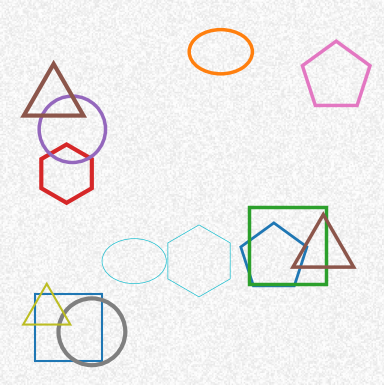[{"shape": "square", "thickness": 1.5, "radius": 0.43, "center": [0.178, 0.15]}, {"shape": "pentagon", "thickness": 2, "radius": 0.45, "center": [0.711, 0.331]}, {"shape": "oval", "thickness": 2.5, "radius": 0.41, "center": [0.573, 0.866]}, {"shape": "square", "thickness": 2.5, "radius": 0.5, "center": [0.747, 0.362]}, {"shape": "hexagon", "thickness": 3, "radius": 0.38, "center": [0.173, 0.549]}, {"shape": "circle", "thickness": 2.5, "radius": 0.43, "center": [0.188, 0.664]}, {"shape": "triangle", "thickness": 3, "radius": 0.45, "center": [0.139, 0.745]}, {"shape": "triangle", "thickness": 2.5, "radius": 0.46, "center": [0.84, 0.352]}, {"shape": "pentagon", "thickness": 2.5, "radius": 0.46, "center": [0.873, 0.801]}, {"shape": "circle", "thickness": 3, "radius": 0.43, "center": [0.239, 0.138]}, {"shape": "triangle", "thickness": 1.5, "radius": 0.35, "center": [0.121, 0.192]}, {"shape": "oval", "thickness": 0.5, "radius": 0.42, "center": [0.349, 0.322]}, {"shape": "hexagon", "thickness": 0.5, "radius": 0.47, "center": [0.517, 0.322]}]